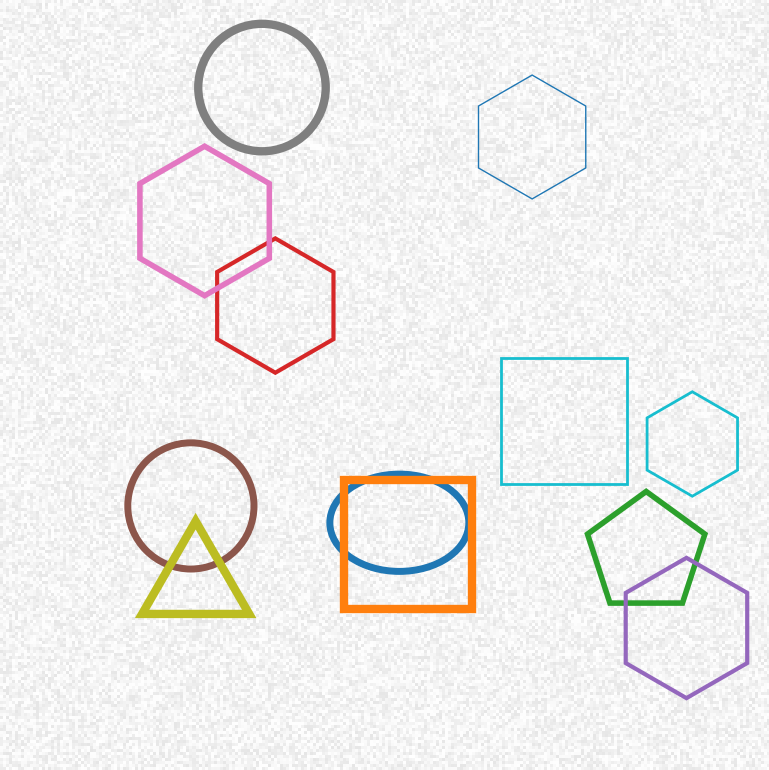[{"shape": "hexagon", "thickness": 0.5, "radius": 0.4, "center": [0.691, 0.822]}, {"shape": "oval", "thickness": 2.5, "radius": 0.45, "center": [0.519, 0.321]}, {"shape": "square", "thickness": 3, "radius": 0.42, "center": [0.53, 0.293]}, {"shape": "pentagon", "thickness": 2, "radius": 0.4, "center": [0.839, 0.282]}, {"shape": "hexagon", "thickness": 1.5, "radius": 0.44, "center": [0.358, 0.603]}, {"shape": "hexagon", "thickness": 1.5, "radius": 0.46, "center": [0.892, 0.184]}, {"shape": "circle", "thickness": 2.5, "radius": 0.41, "center": [0.248, 0.343]}, {"shape": "hexagon", "thickness": 2, "radius": 0.49, "center": [0.266, 0.713]}, {"shape": "circle", "thickness": 3, "radius": 0.41, "center": [0.34, 0.886]}, {"shape": "triangle", "thickness": 3, "radius": 0.4, "center": [0.254, 0.243]}, {"shape": "square", "thickness": 1, "radius": 0.41, "center": [0.732, 0.454]}, {"shape": "hexagon", "thickness": 1, "radius": 0.34, "center": [0.899, 0.423]}]